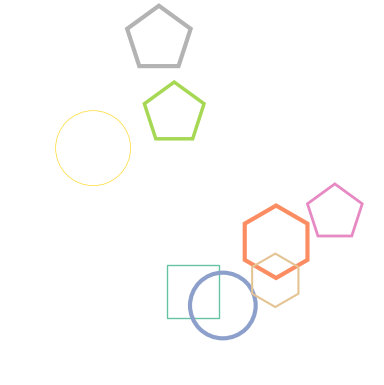[{"shape": "square", "thickness": 1, "radius": 0.34, "center": [0.501, 0.242]}, {"shape": "hexagon", "thickness": 3, "radius": 0.47, "center": [0.717, 0.372]}, {"shape": "circle", "thickness": 3, "radius": 0.43, "center": [0.579, 0.207]}, {"shape": "pentagon", "thickness": 2, "radius": 0.37, "center": [0.87, 0.448]}, {"shape": "pentagon", "thickness": 2.5, "radius": 0.41, "center": [0.453, 0.705]}, {"shape": "circle", "thickness": 0.5, "radius": 0.49, "center": [0.242, 0.615]}, {"shape": "hexagon", "thickness": 1.5, "radius": 0.35, "center": [0.715, 0.272]}, {"shape": "pentagon", "thickness": 3, "radius": 0.43, "center": [0.413, 0.898]}]